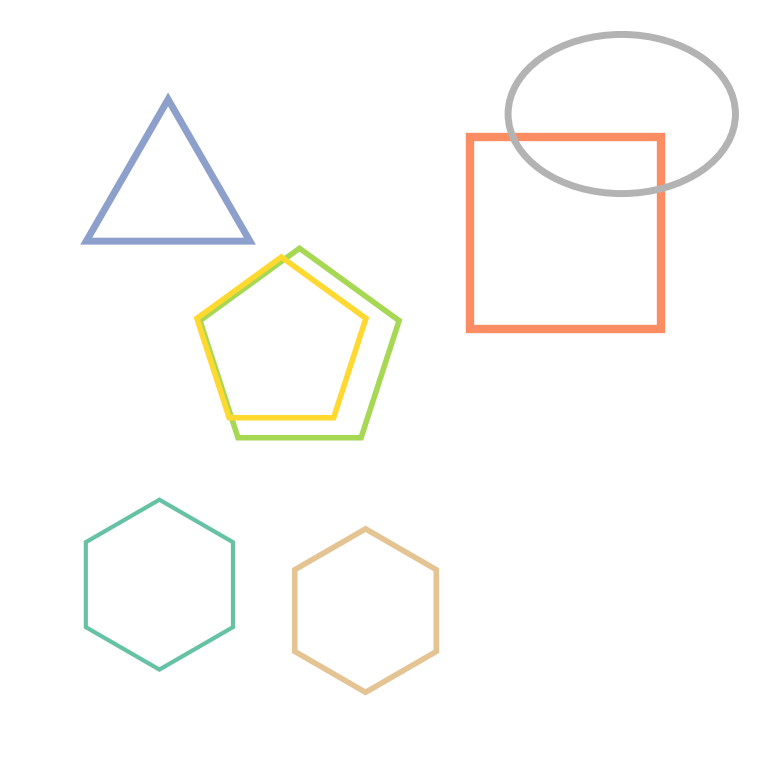[{"shape": "hexagon", "thickness": 1.5, "radius": 0.55, "center": [0.207, 0.241]}, {"shape": "square", "thickness": 3, "radius": 0.62, "center": [0.734, 0.698]}, {"shape": "triangle", "thickness": 2.5, "radius": 0.61, "center": [0.218, 0.748]}, {"shape": "pentagon", "thickness": 2, "radius": 0.68, "center": [0.389, 0.542]}, {"shape": "pentagon", "thickness": 2, "radius": 0.58, "center": [0.365, 0.551]}, {"shape": "hexagon", "thickness": 2, "radius": 0.53, "center": [0.475, 0.207]}, {"shape": "oval", "thickness": 2.5, "radius": 0.74, "center": [0.807, 0.852]}]